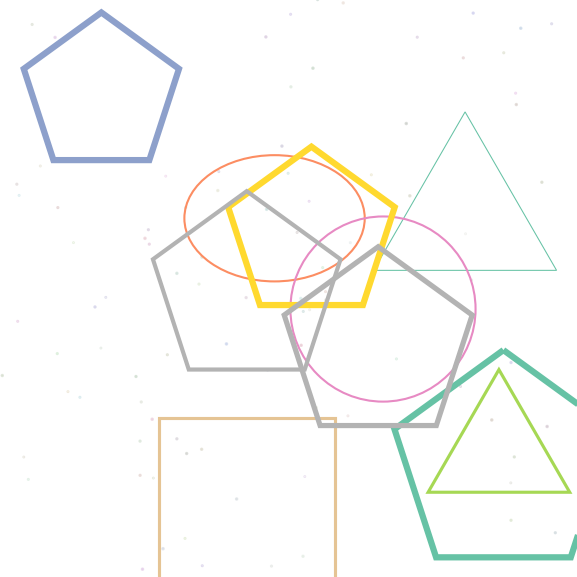[{"shape": "triangle", "thickness": 0.5, "radius": 0.91, "center": [0.805, 0.622]}, {"shape": "pentagon", "thickness": 3, "radius": 0.99, "center": [0.872, 0.195]}, {"shape": "oval", "thickness": 1, "radius": 0.78, "center": [0.475, 0.621]}, {"shape": "pentagon", "thickness": 3, "radius": 0.71, "center": [0.176, 0.836]}, {"shape": "circle", "thickness": 1, "radius": 0.8, "center": [0.663, 0.464]}, {"shape": "triangle", "thickness": 1.5, "radius": 0.71, "center": [0.864, 0.218]}, {"shape": "pentagon", "thickness": 3, "radius": 0.76, "center": [0.539, 0.594]}, {"shape": "square", "thickness": 1.5, "radius": 0.76, "center": [0.427, 0.122]}, {"shape": "pentagon", "thickness": 2, "radius": 0.85, "center": [0.427, 0.497]}, {"shape": "pentagon", "thickness": 2.5, "radius": 0.86, "center": [0.655, 0.401]}]